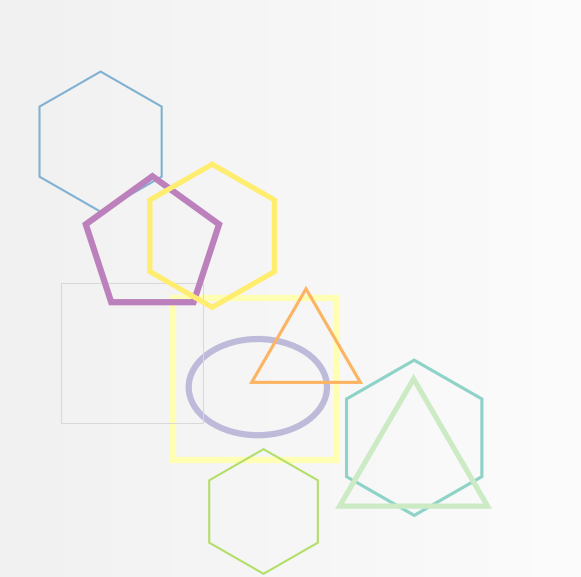[{"shape": "hexagon", "thickness": 1.5, "radius": 0.67, "center": [0.713, 0.241]}, {"shape": "square", "thickness": 3, "radius": 0.7, "center": [0.437, 0.343]}, {"shape": "oval", "thickness": 3, "radius": 0.59, "center": [0.444, 0.329]}, {"shape": "hexagon", "thickness": 1, "radius": 0.61, "center": [0.173, 0.754]}, {"shape": "triangle", "thickness": 1.5, "radius": 0.54, "center": [0.526, 0.391]}, {"shape": "hexagon", "thickness": 1, "radius": 0.54, "center": [0.453, 0.113]}, {"shape": "square", "thickness": 0.5, "radius": 0.61, "center": [0.227, 0.388]}, {"shape": "pentagon", "thickness": 3, "radius": 0.6, "center": [0.262, 0.573]}, {"shape": "triangle", "thickness": 2.5, "radius": 0.73, "center": [0.712, 0.196]}, {"shape": "hexagon", "thickness": 2.5, "radius": 0.62, "center": [0.365, 0.591]}]